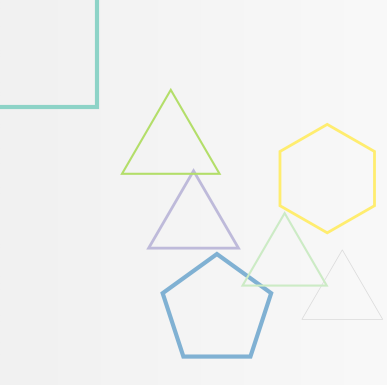[{"shape": "square", "thickness": 3, "radius": 0.74, "center": [0.101, 0.869]}, {"shape": "triangle", "thickness": 2, "radius": 0.67, "center": [0.499, 0.422]}, {"shape": "pentagon", "thickness": 3, "radius": 0.74, "center": [0.56, 0.193]}, {"shape": "triangle", "thickness": 1.5, "radius": 0.73, "center": [0.441, 0.621]}, {"shape": "triangle", "thickness": 0.5, "radius": 0.6, "center": [0.883, 0.231]}, {"shape": "triangle", "thickness": 1.5, "radius": 0.63, "center": [0.735, 0.321]}, {"shape": "hexagon", "thickness": 2, "radius": 0.7, "center": [0.844, 0.536]}]